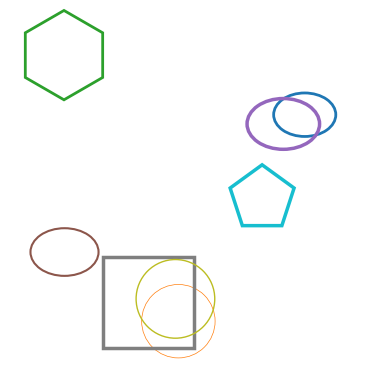[{"shape": "oval", "thickness": 2, "radius": 0.4, "center": [0.791, 0.702]}, {"shape": "circle", "thickness": 0.5, "radius": 0.48, "center": [0.463, 0.166]}, {"shape": "hexagon", "thickness": 2, "radius": 0.58, "center": [0.166, 0.857]}, {"shape": "oval", "thickness": 2.5, "radius": 0.47, "center": [0.736, 0.678]}, {"shape": "oval", "thickness": 1.5, "radius": 0.44, "center": [0.168, 0.345]}, {"shape": "square", "thickness": 2.5, "radius": 0.59, "center": [0.386, 0.214]}, {"shape": "circle", "thickness": 1, "radius": 0.51, "center": [0.456, 0.224]}, {"shape": "pentagon", "thickness": 2.5, "radius": 0.44, "center": [0.681, 0.485]}]